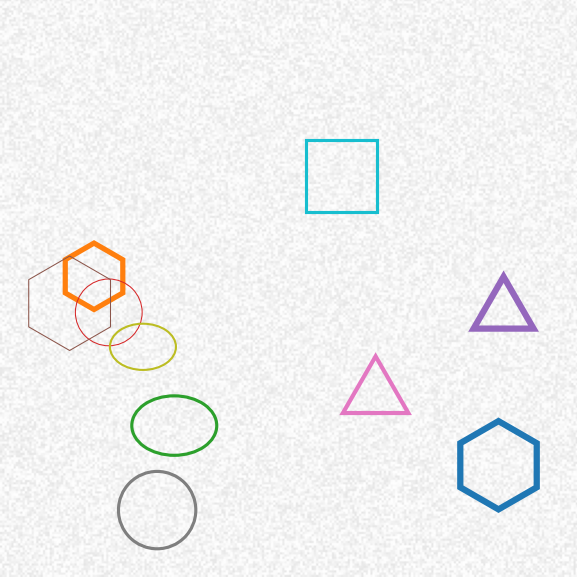[{"shape": "hexagon", "thickness": 3, "radius": 0.38, "center": [0.863, 0.193]}, {"shape": "hexagon", "thickness": 2.5, "radius": 0.29, "center": [0.163, 0.521]}, {"shape": "oval", "thickness": 1.5, "radius": 0.37, "center": [0.302, 0.262]}, {"shape": "circle", "thickness": 0.5, "radius": 0.29, "center": [0.188, 0.458]}, {"shape": "triangle", "thickness": 3, "radius": 0.3, "center": [0.872, 0.46]}, {"shape": "hexagon", "thickness": 0.5, "radius": 0.41, "center": [0.121, 0.474]}, {"shape": "triangle", "thickness": 2, "radius": 0.33, "center": [0.65, 0.317]}, {"shape": "circle", "thickness": 1.5, "radius": 0.33, "center": [0.272, 0.116]}, {"shape": "oval", "thickness": 1, "radius": 0.29, "center": [0.248, 0.399]}, {"shape": "square", "thickness": 1.5, "radius": 0.31, "center": [0.591, 0.695]}]